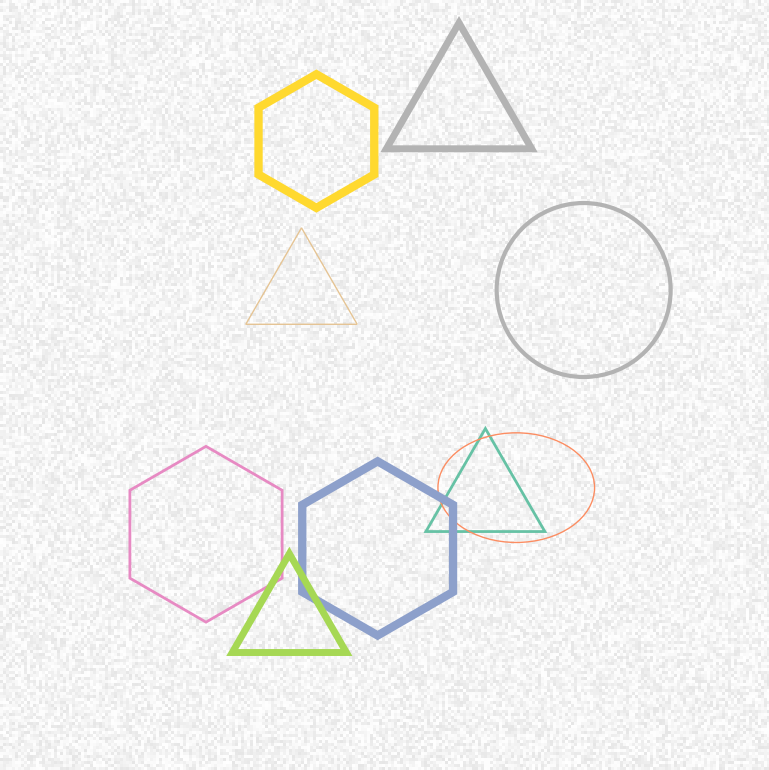[{"shape": "triangle", "thickness": 1, "radius": 0.45, "center": [0.63, 0.354]}, {"shape": "oval", "thickness": 0.5, "radius": 0.51, "center": [0.67, 0.367]}, {"shape": "hexagon", "thickness": 3, "radius": 0.57, "center": [0.49, 0.288]}, {"shape": "hexagon", "thickness": 1, "radius": 0.57, "center": [0.268, 0.306]}, {"shape": "triangle", "thickness": 2.5, "radius": 0.43, "center": [0.376, 0.195]}, {"shape": "hexagon", "thickness": 3, "radius": 0.43, "center": [0.411, 0.817]}, {"shape": "triangle", "thickness": 0.5, "radius": 0.42, "center": [0.392, 0.621]}, {"shape": "triangle", "thickness": 2.5, "radius": 0.54, "center": [0.596, 0.861]}, {"shape": "circle", "thickness": 1.5, "radius": 0.56, "center": [0.758, 0.623]}]